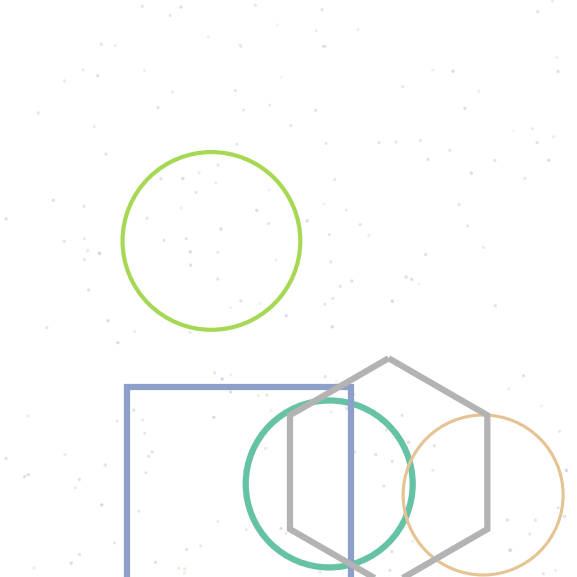[{"shape": "circle", "thickness": 3, "radius": 0.72, "center": [0.57, 0.161]}, {"shape": "square", "thickness": 3, "radius": 0.97, "center": [0.414, 0.135]}, {"shape": "circle", "thickness": 2, "radius": 0.77, "center": [0.366, 0.582]}, {"shape": "circle", "thickness": 1.5, "radius": 0.69, "center": [0.837, 0.142]}, {"shape": "hexagon", "thickness": 3, "radius": 0.99, "center": [0.673, 0.181]}]